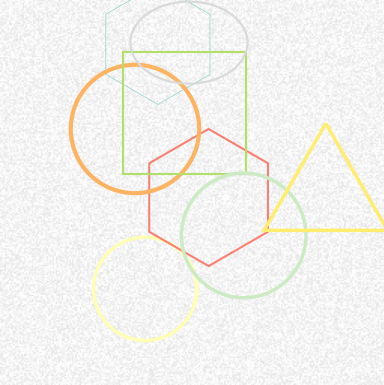[{"shape": "hexagon", "thickness": 0.5, "radius": 0.78, "center": [0.41, 0.885]}, {"shape": "circle", "thickness": 2.5, "radius": 0.67, "center": [0.377, 0.25]}, {"shape": "hexagon", "thickness": 1.5, "radius": 0.89, "center": [0.542, 0.487]}, {"shape": "circle", "thickness": 3, "radius": 0.83, "center": [0.351, 0.665]}, {"shape": "square", "thickness": 1.5, "radius": 0.8, "center": [0.479, 0.707]}, {"shape": "oval", "thickness": 1.5, "radius": 0.76, "center": [0.491, 0.889]}, {"shape": "circle", "thickness": 2.5, "radius": 0.81, "center": [0.633, 0.389]}, {"shape": "triangle", "thickness": 2.5, "radius": 0.93, "center": [0.846, 0.494]}]